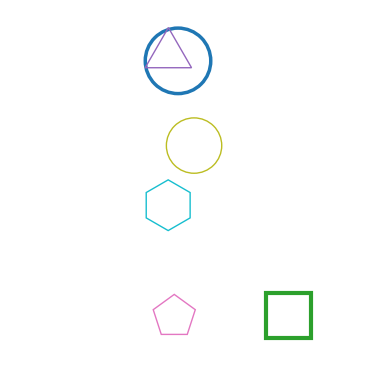[{"shape": "circle", "thickness": 2.5, "radius": 0.43, "center": [0.462, 0.842]}, {"shape": "square", "thickness": 3, "radius": 0.29, "center": [0.749, 0.182]}, {"shape": "triangle", "thickness": 1, "radius": 0.35, "center": [0.437, 0.859]}, {"shape": "pentagon", "thickness": 1, "radius": 0.29, "center": [0.453, 0.178]}, {"shape": "circle", "thickness": 1, "radius": 0.36, "center": [0.504, 0.622]}, {"shape": "hexagon", "thickness": 1, "radius": 0.33, "center": [0.437, 0.467]}]